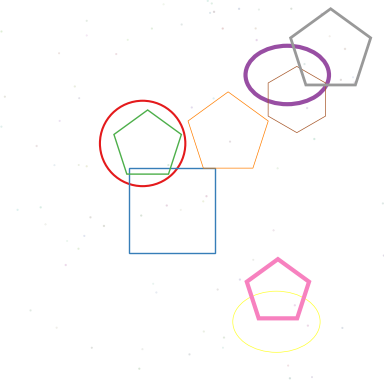[{"shape": "circle", "thickness": 1.5, "radius": 0.55, "center": [0.37, 0.627]}, {"shape": "square", "thickness": 1, "radius": 0.56, "center": [0.446, 0.453]}, {"shape": "pentagon", "thickness": 1, "radius": 0.46, "center": [0.384, 0.622]}, {"shape": "oval", "thickness": 3, "radius": 0.54, "center": [0.746, 0.805]}, {"shape": "pentagon", "thickness": 0.5, "radius": 0.55, "center": [0.593, 0.652]}, {"shape": "oval", "thickness": 0.5, "radius": 0.57, "center": [0.718, 0.164]}, {"shape": "hexagon", "thickness": 0.5, "radius": 0.43, "center": [0.771, 0.741]}, {"shape": "pentagon", "thickness": 3, "radius": 0.42, "center": [0.722, 0.242]}, {"shape": "pentagon", "thickness": 2, "radius": 0.55, "center": [0.859, 0.868]}]